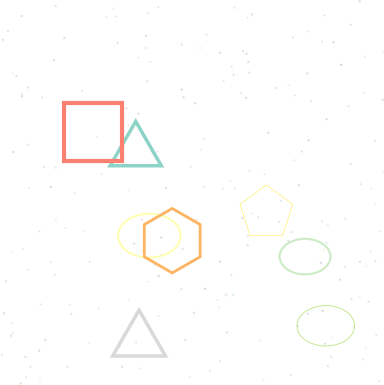[{"shape": "triangle", "thickness": 2.5, "radius": 0.38, "center": [0.353, 0.608]}, {"shape": "oval", "thickness": 1.5, "radius": 0.41, "center": [0.388, 0.388]}, {"shape": "square", "thickness": 3, "radius": 0.38, "center": [0.24, 0.657]}, {"shape": "hexagon", "thickness": 2, "radius": 0.42, "center": [0.447, 0.375]}, {"shape": "oval", "thickness": 0.5, "radius": 0.37, "center": [0.846, 0.154]}, {"shape": "triangle", "thickness": 2.5, "radius": 0.4, "center": [0.361, 0.115]}, {"shape": "oval", "thickness": 1.5, "radius": 0.33, "center": [0.792, 0.333]}, {"shape": "pentagon", "thickness": 0.5, "radius": 0.36, "center": [0.692, 0.447]}]